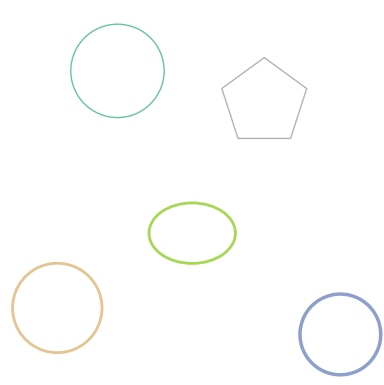[{"shape": "circle", "thickness": 1, "radius": 0.61, "center": [0.305, 0.816]}, {"shape": "circle", "thickness": 2.5, "radius": 0.52, "center": [0.884, 0.131]}, {"shape": "oval", "thickness": 2, "radius": 0.56, "center": [0.499, 0.394]}, {"shape": "circle", "thickness": 2, "radius": 0.58, "center": [0.149, 0.2]}, {"shape": "pentagon", "thickness": 1, "radius": 0.58, "center": [0.686, 0.734]}]